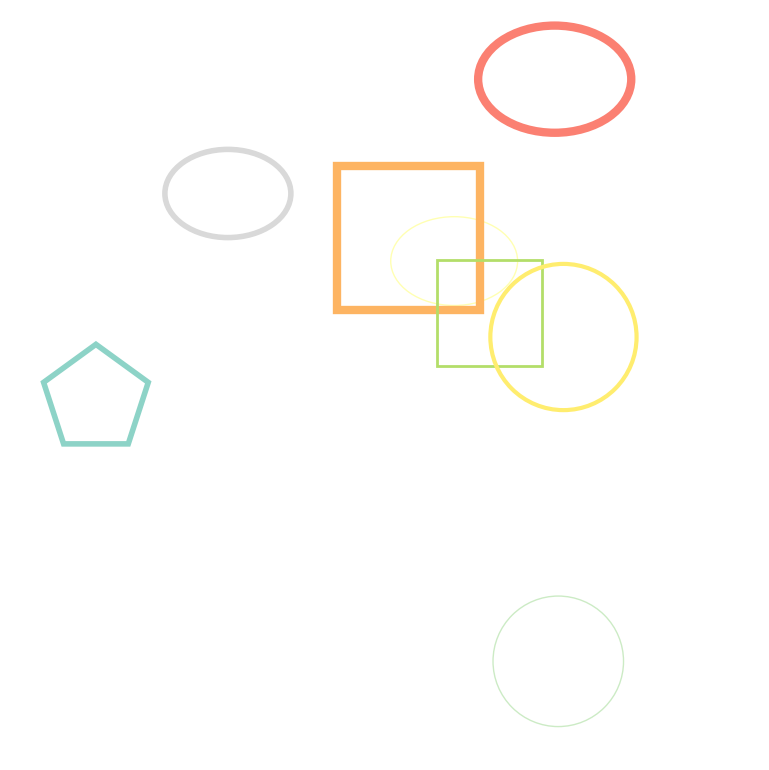[{"shape": "pentagon", "thickness": 2, "radius": 0.36, "center": [0.125, 0.481]}, {"shape": "oval", "thickness": 0.5, "radius": 0.41, "center": [0.59, 0.661]}, {"shape": "oval", "thickness": 3, "radius": 0.5, "center": [0.72, 0.897]}, {"shape": "square", "thickness": 3, "radius": 0.47, "center": [0.53, 0.691]}, {"shape": "square", "thickness": 1, "radius": 0.34, "center": [0.636, 0.593]}, {"shape": "oval", "thickness": 2, "radius": 0.41, "center": [0.296, 0.749]}, {"shape": "circle", "thickness": 0.5, "radius": 0.42, "center": [0.725, 0.141]}, {"shape": "circle", "thickness": 1.5, "radius": 0.47, "center": [0.732, 0.562]}]